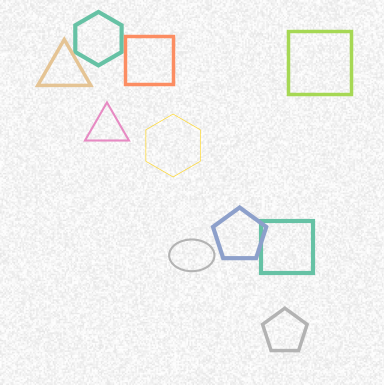[{"shape": "square", "thickness": 3, "radius": 0.34, "center": [0.745, 0.359]}, {"shape": "hexagon", "thickness": 3, "radius": 0.35, "center": [0.256, 0.9]}, {"shape": "square", "thickness": 2.5, "radius": 0.31, "center": [0.387, 0.843]}, {"shape": "pentagon", "thickness": 3, "radius": 0.36, "center": [0.622, 0.388]}, {"shape": "triangle", "thickness": 1.5, "radius": 0.33, "center": [0.278, 0.668]}, {"shape": "square", "thickness": 2.5, "radius": 0.41, "center": [0.829, 0.837]}, {"shape": "hexagon", "thickness": 0.5, "radius": 0.41, "center": [0.45, 0.622]}, {"shape": "triangle", "thickness": 2.5, "radius": 0.4, "center": [0.167, 0.818]}, {"shape": "oval", "thickness": 1.5, "radius": 0.29, "center": [0.498, 0.337]}, {"shape": "pentagon", "thickness": 2.5, "radius": 0.3, "center": [0.74, 0.139]}]